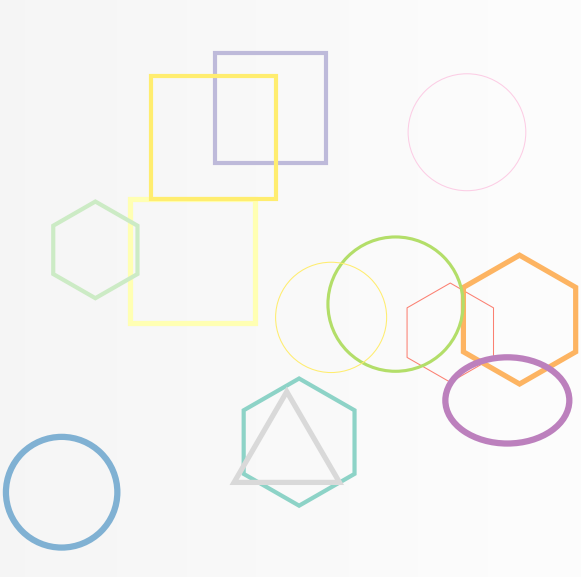[{"shape": "hexagon", "thickness": 2, "radius": 0.55, "center": [0.515, 0.234]}, {"shape": "square", "thickness": 2.5, "radius": 0.54, "center": [0.331, 0.547]}, {"shape": "square", "thickness": 2, "radius": 0.47, "center": [0.465, 0.812]}, {"shape": "hexagon", "thickness": 0.5, "radius": 0.43, "center": [0.775, 0.423]}, {"shape": "circle", "thickness": 3, "radius": 0.48, "center": [0.106, 0.147]}, {"shape": "hexagon", "thickness": 2.5, "radius": 0.56, "center": [0.894, 0.446]}, {"shape": "circle", "thickness": 1.5, "radius": 0.58, "center": [0.68, 0.473]}, {"shape": "circle", "thickness": 0.5, "radius": 0.51, "center": [0.803, 0.77]}, {"shape": "triangle", "thickness": 2.5, "radius": 0.52, "center": [0.493, 0.216]}, {"shape": "oval", "thickness": 3, "radius": 0.53, "center": [0.873, 0.306]}, {"shape": "hexagon", "thickness": 2, "radius": 0.42, "center": [0.164, 0.566]}, {"shape": "square", "thickness": 2, "radius": 0.53, "center": [0.367, 0.761]}, {"shape": "circle", "thickness": 0.5, "radius": 0.48, "center": [0.57, 0.45]}]